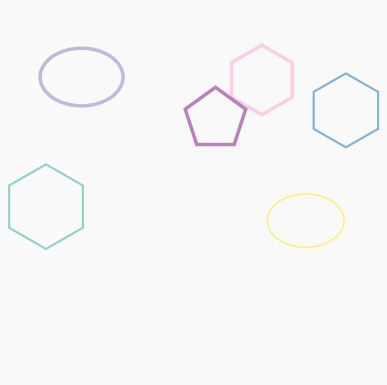[{"shape": "hexagon", "thickness": 1.5, "radius": 0.55, "center": [0.119, 0.463]}, {"shape": "oval", "thickness": 2.5, "radius": 0.53, "center": [0.211, 0.8]}, {"shape": "hexagon", "thickness": 1.5, "radius": 0.48, "center": [0.893, 0.713]}, {"shape": "hexagon", "thickness": 2.5, "radius": 0.45, "center": [0.676, 0.792]}, {"shape": "pentagon", "thickness": 2.5, "radius": 0.41, "center": [0.556, 0.691]}, {"shape": "oval", "thickness": 1, "radius": 0.5, "center": [0.789, 0.427]}]